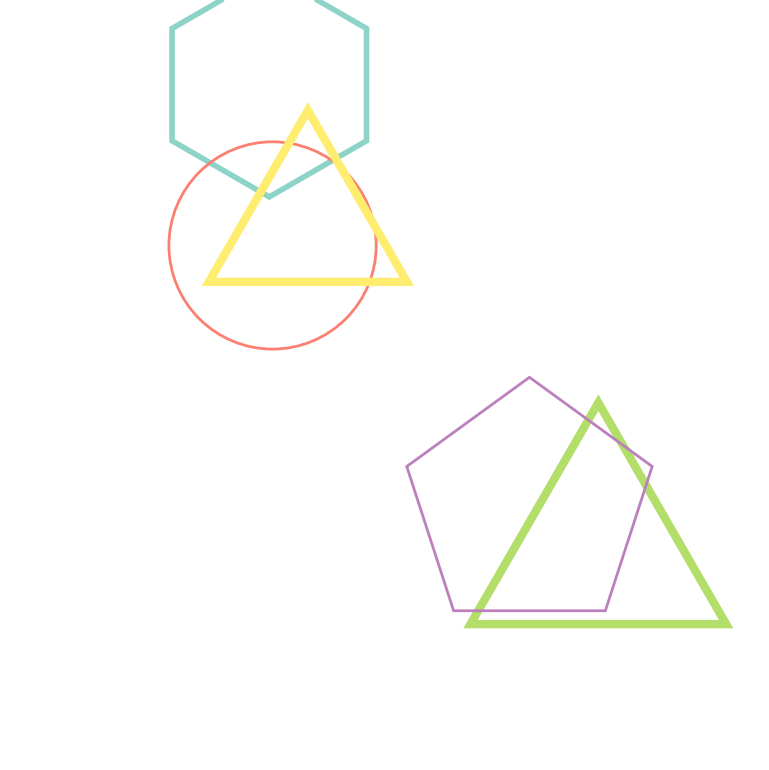[{"shape": "hexagon", "thickness": 2, "radius": 0.73, "center": [0.35, 0.89]}, {"shape": "circle", "thickness": 1, "radius": 0.67, "center": [0.354, 0.681]}, {"shape": "triangle", "thickness": 3, "radius": 0.96, "center": [0.777, 0.285]}, {"shape": "pentagon", "thickness": 1, "radius": 0.84, "center": [0.688, 0.342]}, {"shape": "triangle", "thickness": 3, "radius": 0.74, "center": [0.4, 0.708]}]